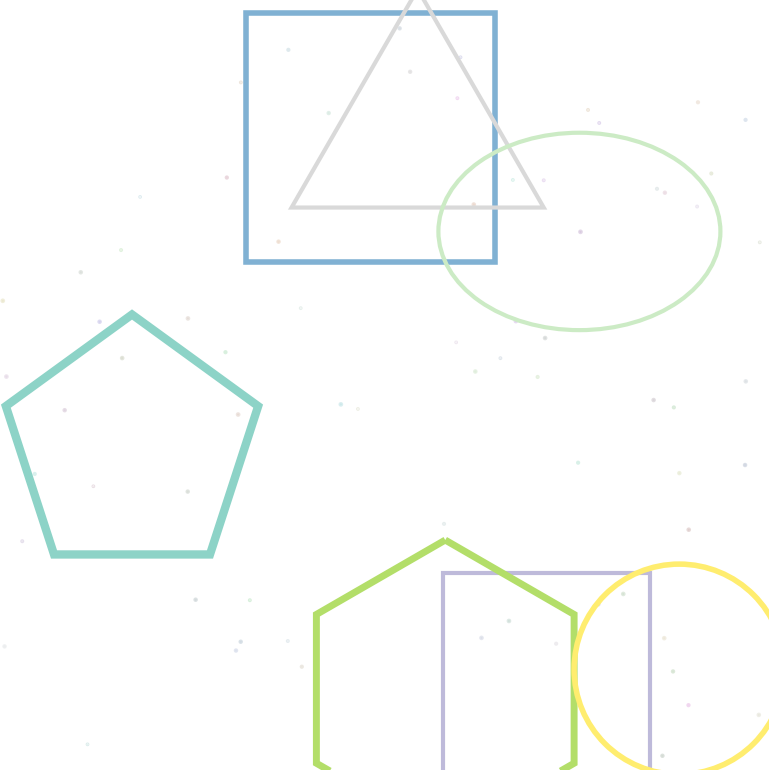[{"shape": "pentagon", "thickness": 3, "radius": 0.86, "center": [0.171, 0.419]}, {"shape": "square", "thickness": 1.5, "radius": 0.67, "center": [0.709, 0.122]}, {"shape": "square", "thickness": 2, "radius": 0.81, "center": [0.481, 0.821]}, {"shape": "hexagon", "thickness": 2.5, "radius": 0.97, "center": [0.578, 0.105]}, {"shape": "triangle", "thickness": 1.5, "radius": 0.95, "center": [0.542, 0.825]}, {"shape": "oval", "thickness": 1.5, "radius": 0.92, "center": [0.752, 0.699]}, {"shape": "circle", "thickness": 2, "radius": 0.68, "center": [0.882, 0.131]}]